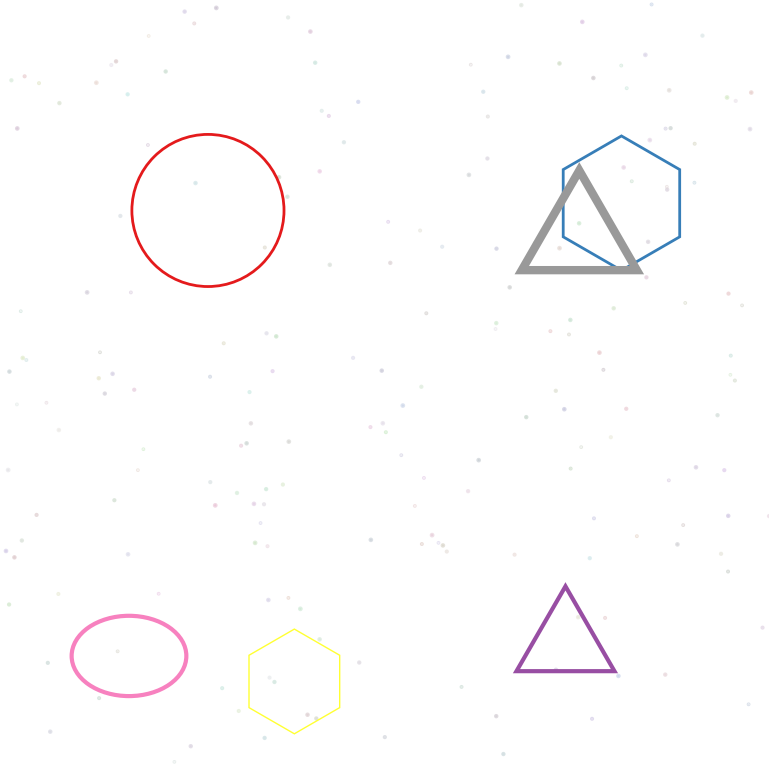[{"shape": "circle", "thickness": 1, "radius": 0.49, "center": [0.27, 0.727]}, {"shape": "hexagon", "thickness": 1, "radius": 0.44, "center": [0.807, 0.736]}, {"shape": "triangle", "thickness": 1.5, "radius": 0.37, "center": [0.734, 0.165]}, {"shape": "hexagon", "thickness": 0.5, "radius": 0.34, "center": [0.382, 0.115]}, {"shape": "oval", "thickness": 1.5, "radius": 0.37, "center": [0.168, 0.148]}, {"shape": "triangle", "thickness": 3, "radius": 0.43, "center": [0.752, 0.692]}]